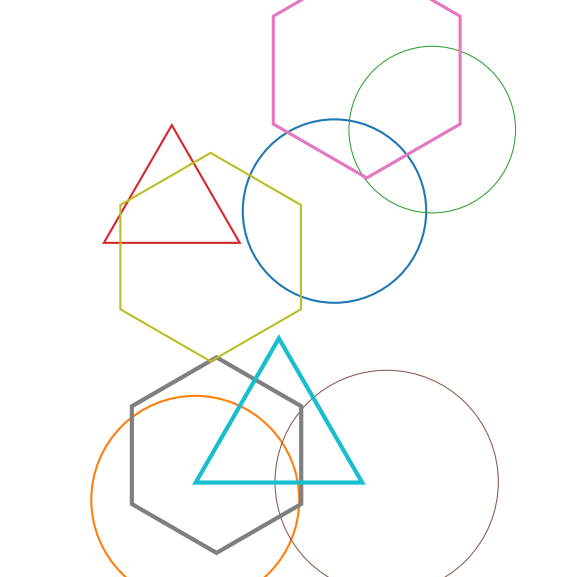[{"shape": "circle", "thickness": 1, "radius": 0.79, "center": [0.579, 0.634]}, {"shape": "circle", "thickness": 1, "radius": 0.9, "center": [0.338, 0.134]}, {"shape": "circle", "thickness": 0.5, "radius": 0.72, "center": [0.748, 0.775]}, {"shape": "triangle", "thickness": 1, "radius": 0.68, "center": [0.297, 0.647]}, {"shape": "circle", "thickness": 0.5, "radius": 0.97, "center": [0.67, 0.165]}, {"shape": "hexagon", "thickness": 1.5, "radius": 0.93, "center": [0.635, 0.878]}, {"shape": "hexagon", "thickness": 2, "radius": 0.85, "center": [0.375, 0.211]}, {"shape": "hexagon", "thickness": 1, "radius": 0.9, "center": [0.365, 0.554]}, {"shape": "triangle", "thickness": 2, "radius": 0.83, "center": [0.483, 0.247]}]